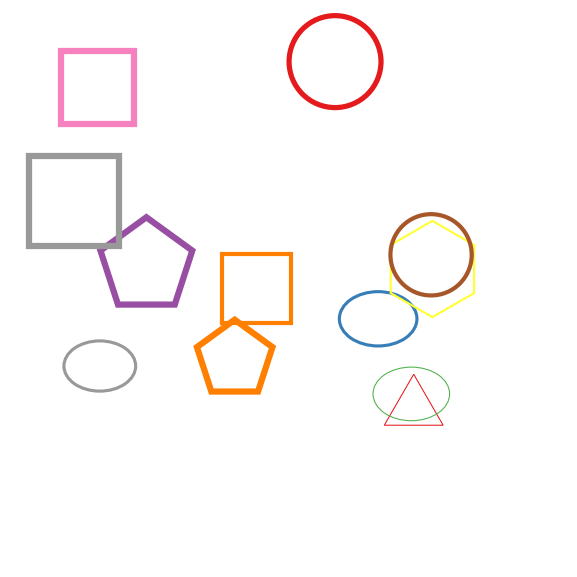[{"shape": "triangle", "thickness": 0.5, "radius": 0.29, "center": [0.716, 0.292]}, {"shape": "circle", "thickness": 2.5, "radius": 0.4, "center": [0.58, 0.892]}, {"shape": "oval", "thickness": 1.5, "radius": 0.34, "center": [0.655, 0.447]}, {"shape": "oval", "thickness": 0.5, "radius": 0.33, "center": [0.712, 0.317]}, {"shape": "pentagon", "thickness": 3, "radius": 0.42, "center": [0.253, 0.539]}, {"shape": "pentagon", "thickness": 3, "radius": 0.34, "center": [0.406, 0.377]}, {"shape": "square", "thickness": 2, "radius": 0.3, "center": [0.444, 0.499]}, {"shape": "hexagon", "thickness": 1, "radius": 0.42, "center": [0.749, 0.533]}, {"shape": "circle", "thickness": 2, "radius": 0.35, "center": [0.746, 0.558]}, {"shape": "square", "thickness": 3, "radius": 0.32, "center": [0.168, 0.848]}, {"shape": "square", "thickness": 3, "radius": 0.39, "center": [0.129, 0.651]}, {"shape": "oval", "thickness": 1.5, "radius": 0.31, "center": [0.173, 0.365]}]